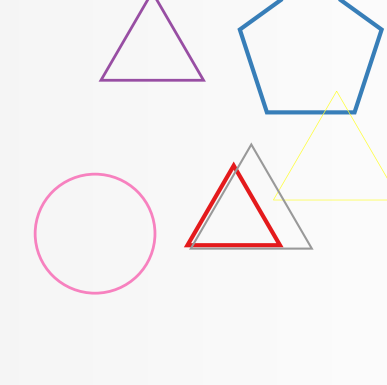[{"shape": "triangle", "thickness": 3, "radius": 0.69, "center": [0.603, 0.432]}, {"shape": "pentagon", "thickness": 3, "radius": 0.96, "center": [0.802, 0.864]}, {"shape": "triangle", "thickness": 2, "radius": 0.76, "center": [0.393, 0.868]}, {"shape": "triangle", "thickness": 0.5, "radius": 0.94, "center": [0.869, 0.575]}, {"shape": "circle", "thickness": 2, "radius": 0.77, "center": [0.245, 0.393]}, {"shape": "triangle", "thickness": 1.5, "radius": 0.9, "center": [0.649, 0.444]}]